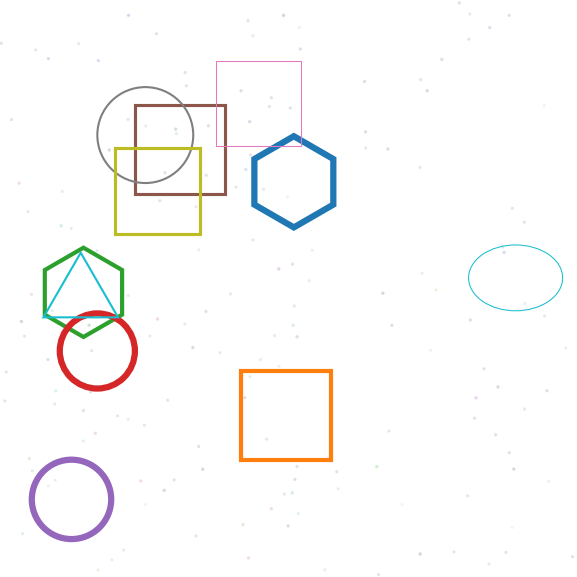[{"shape": "hexagon", "thickness": 3, "radius": 0.39, "center": [0.509, 0.684]}, {"shape": "square", "thickness": 2, "radius": 0.39, "center": [0.496, 0.28]}, {"shape": "hexagon", "thickness": 2, "radius": 0.39, "center": [0.145, 0.493]}, {"shape": "circle", "thickness": 3, "radius": 0.33, "center": [0.169, 0.391]}, {"shape": "circle", "thickness": 3, "radius": 0.34, "center": [0.124, 0.134]}, {"shape": "square", "thickness": 1.5, "radius": 0.39, "center": [0.312, 0.741]}, {"shape": "square", "thickness": 0.5, "radius": 0.37, "center": [0.448, 0.82]}, {"shape": "circle", "thickness": 1, "radius": 0.42, "center": [0.252, 0.765]}, {"shape": "square", "thickness": 1.5, "radius": 0.37, "center": [0.273, 0.668]}, {"shape": "triangle", "thickness": 1, "radius": 0.37, "center": [0.14, 0.487]}, {"shape": "oval", "thickness": 0.5, "radius": 0.41, "center": [0.893, 0.518]}]